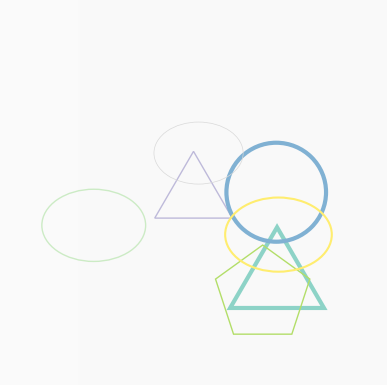[{"shape": "triangle", "thickness": 3, "radius": 0.7, "center": [0.715, 0.27]}, {"shape": "triangle", "thickness": 1, "radius": 0.58, "center": [0.499, 0.491]}, {"shape": "circle", "thickness": 3, "radius": 0.64, "center": [0.713, 0.501]}, {"shape": "pentagon", "thickness": 1, "radius": 0.64, "center": [0.678, 0.236]}, {"shape": "oval", "thickness": 0.5, "radius": 0.58, "center": [0.512, 0.602]}, {"shape": "oval", "thickness": 1, "radius": 0.67, "center": [0.242, 0.415]}, {"shape": "oval", "thickness": 1.5, "radius": 0.69, "center": [0.719, 0.391]}]